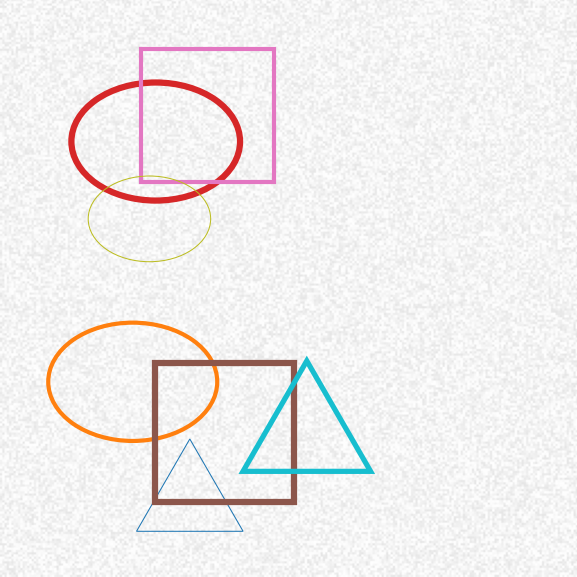[{"shape": "triangle", "thickness": 0.5, "radius": 0.53, "center": [0.329, 0.132]}, {"shape": "oval", "thickness": 2, "radius": 0.73, "center": [0.23, 0.338]}, {"shape": "oval", "thickness": 3, "radius": 0.73, "center": [0.27, 0.754]}, {"shape": "square", "thickness": 3, "radius": 0.6, "center": [0.389, 0.25]}, {"shape": "square", "thickness": 2, "radius": 0.58, "center": [0.36, 0.799]}, {"shape": "oval", "thickness": 0.5, "radius": 0.53, "center": [0.259, 0.62]}, {"shape": "triangle", "thickness": 2.5, "radius": 0.64, "center": [0.531, 0.247]}]